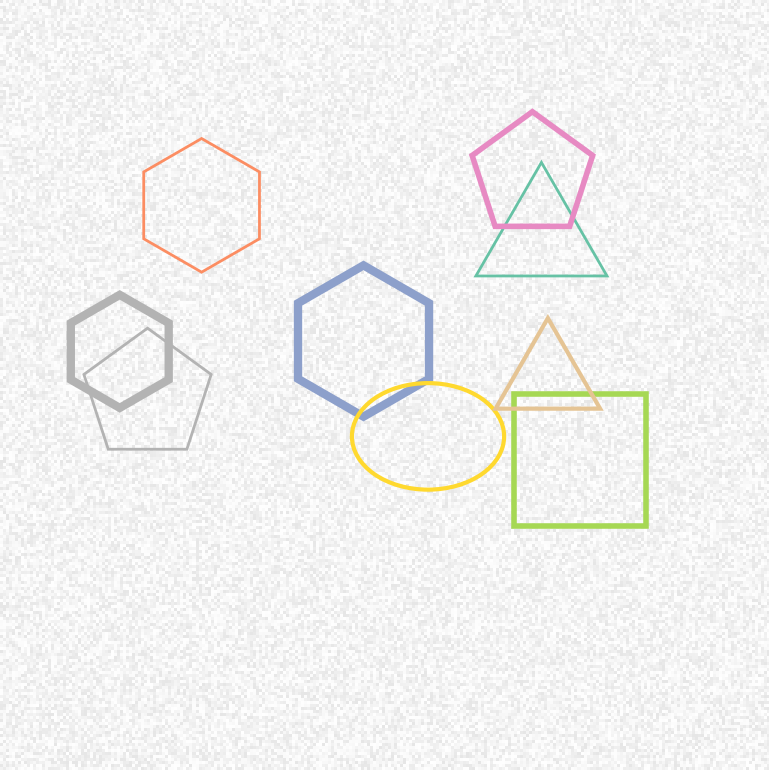[{"shape": "triangle", "thickness": 1, "radius": 0.49, "center": [0.703, 0.691]}, {"shape": "hexagon", "thickness": 1, "radius": 0.43, "center": [0.262, 0.733]}, {"shape": "hexagon", "thickness": 3, "radius": 0.49, "center": [0.472, 0.557]}, {"shape": "pentagon", "thickness": 2, "radius": 0.41, "center": [0.691, 0.773]}, {"shape": "square", "thickness": 2, "radius": 0.43, "center": [0.753, 0.403]}, {"shape": "oval", "thickness": 1.5, "radius": 0.49, "center": [0.556, 0.433]}, {"shape": "triangle", "thickness": 1.5, "radius": 0.39, "center": [0.711, 0.508]}, {"shape": "pentagon", "thickness": 1, "radius": 0.43, "center": [0.192, 0.487]}, {"shape": "hexagon", "thickness": 3, "radius": 0.37, "center": [0.156, 0.544]}]